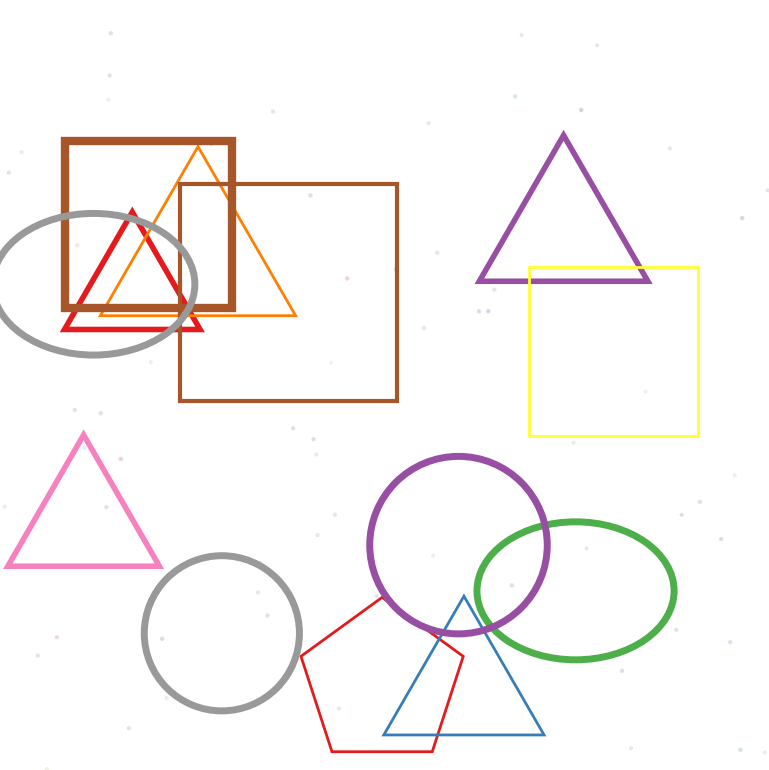[{"shape": "pentagon", "thickness": 1, "radius": 0.55, "center": [0.496, 0.113]}, {"shape": "triangle", "thickness": 2, "radius": 0.51, "center": [0.172, 0.623]}, {"shape": "triangle", "thickness": 1, "radius": 0.6, "center": [0.602, 0.106]}, {"shape": "oval", "thickness": 2.5, "radius": 0.64, "center": [0.747, 0.233]}, {"shape": "circle", "thickness": 2.5, "radius": 0.58, "center": [0.595, 0.292]}, {"shape": "triangle", "thickness": 2, "radius": 0.63, "center": [0.732, 0.698]}, {"shape": "triangle", "thickness": 1, "radius": 0.73, "center": [0.257, 0.663]}, {"shape": "square", "thickness": 1, "radius": 0.55, "center": [0.797, 0.544]}, {"shape": "square", "thickness": 3, "radius": 0.54, "center": [0.193, 0.708]}, {"shape": "square", "thickness": 1.5, "radius": 0.7, "center": [0.374, 0.62]}, {"shape": "triangle", "thickness": 2, "radius": 0.57, "center": [0.109, 0.321]}, {"shape": "circle", "thickness": 2.5, "radius": 0.5, "center": [0.288, 0.178]}, {"shape": "oval", "thickness": 2.5, "radius": 0.66, "center": [0.122, 0.631]}]